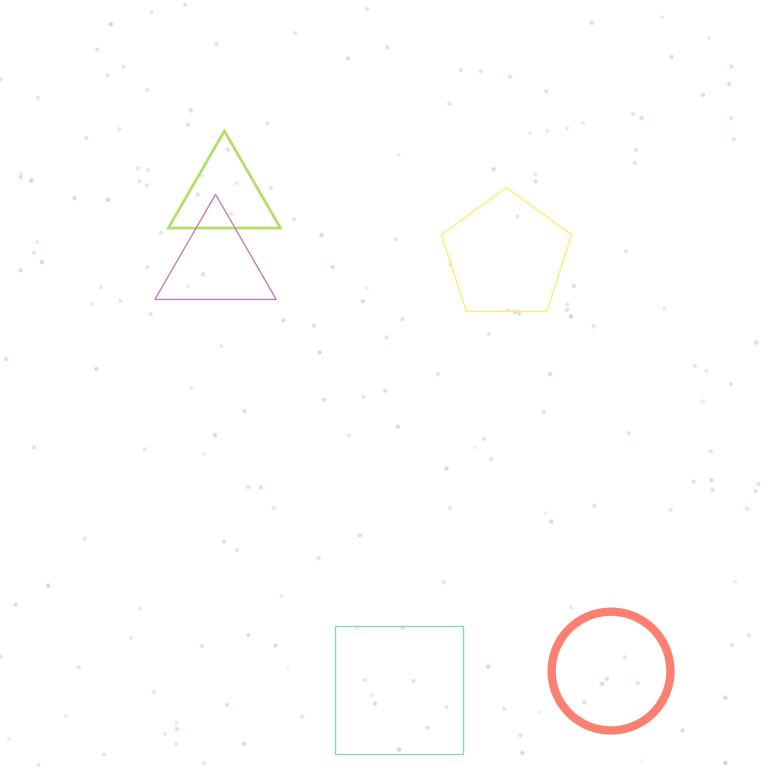[{"shape": "square", "thickness": 0.5, "radius": 0.42, "center": [0.518, 0.104]}, {"shape": "circle", "thickness": 3, "radius": 0.39, "center": [0.794, 0.128]}, {"shape": "triangle", "thickness": 1, "radius": 0.42, "center": [0.291, 0.746]}, {"shape": "triangle", "thickness": 0.5, "radius": 0.45, "center": [0.28, 0.657]}, {"shape": "pentagon", "thickness": 0.5, "radius": 0.44, "center": [0.658, 0.668]}]